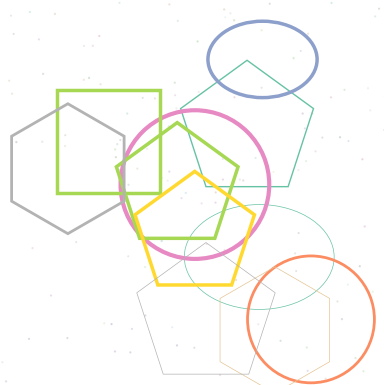[{"shape": "pentagon", "thickness": 1, "radius": 0.91, "center": [0.642, 0.662]}, {"shape": "oval", "thickness": 0.5, "radius": 0.97, "center": [0.673, 0.332]}, {"shape": "circle", "thickness": 2, "radius": 0.82, "center": [0.808, 0.17]}, {"shape": "oval", "thickness": 2.5, "radius": 0.71, "center": [0.682, 0.846]}, {"shape": "circle", "thickness": 3, "radius": 0.97, "center": [0.506, 0.521]}, {"shape": "square", "thickness": 2.5, "radius": 0.67, "center": [0.282, 0.633]}, {"shape": "pentagon", "thickness": 2.5, "radius": 0.83, "center": [0.46, 0.515]}, {"shape": "pentagon", "thickness": 2.5, "radius": 0.82, "center": [0.506, 0.392]}, {"shape": "hexagon", "thickness": 0.5, "radius": 0.82, "center": [0.714, 0.143]}, {"shape": "hexagon", "thickness": 2, "radius": 0.84, "center": [0.176, 0.562]}, {"shape": "pentagon", "thickness": 0.5, "radius": 0.94, "center": [0.535, 0.181]}]